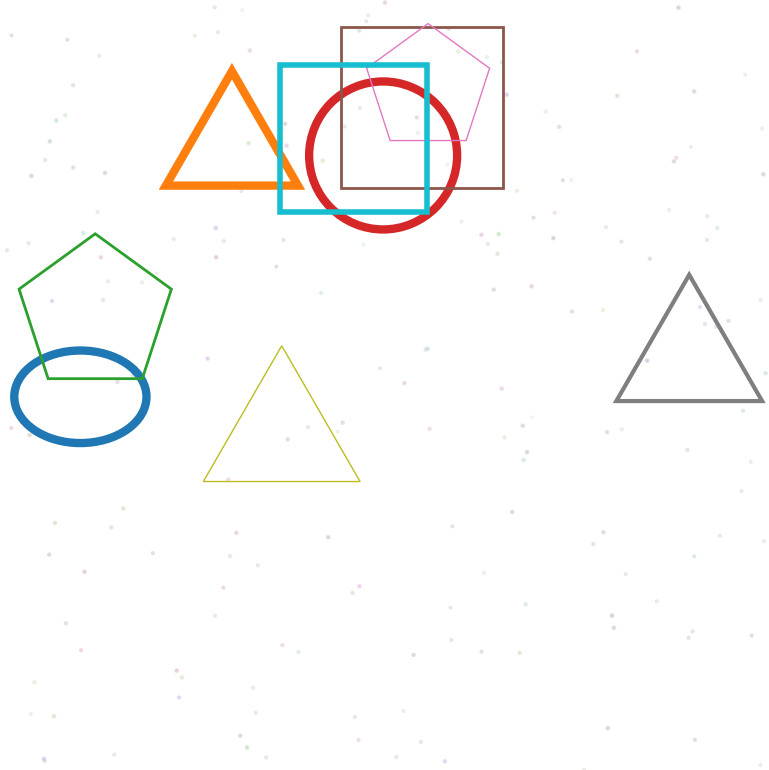[{"shape": "oval", "thickness": 3, "radius": 0.43, "center": [0.104, 0.485]}, {"shape": "triangle", "thickness": 3, "radius": 0.5, "center": [0.301, 0.808]}, {"shape": "pentagon", "thickness": 1, "radius": 0.52, "center": [0.124, 0.592]}, {"shape": "circle", "thickness": 3, "radius": 0.48, "center": [0.498, 0.798]}, {"shape": "square", "thickness": 1, "radius": 0.52, "center": [0.548, 0.86]}, {"shape": "pentagon", "thickness": 0.5, "radius": 0.42, "center": [0.556, 0.885]}, {"shape": "triangle", "thickness": 1.5, "radius": 0.55, "center": [0.895, 0.534]}, {"shape": "triangle", "thickness": 0.5, "radius": 0.59, "center": [0.366, 0.433]}, {"shape": "square", "thickness": 2, "radius": 0.48, "center": [0.459, 0.82]}]